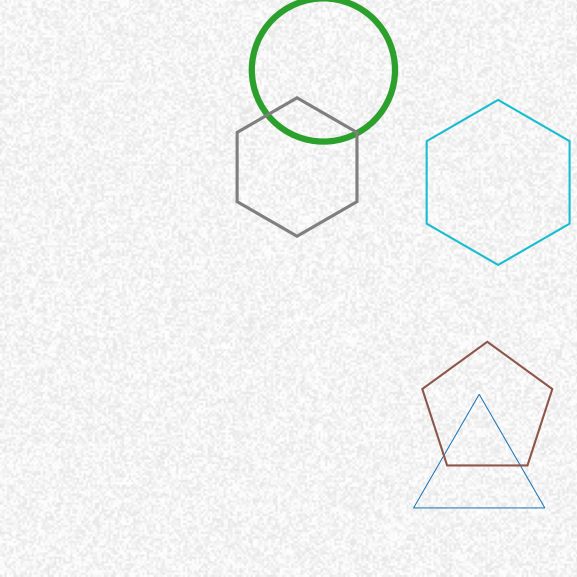[{"shape": "triangle", "thickness": 0.5, "radius": 0.66, "center": [0.83, 0.185]}, {"shape": "circle", "thickness": 3, "radius": 0.62, "center": [0.56, 0.878]}, {"shape": "pentagon", "thickness": 1, "radius": 0.59, "center": [0.844, 0.289]}, {"shape": "hexagon", "thickness": 1.5, "radius": 0.6, "center": [0.514, 0.71]}, {"shape": "hexagon", "thickness": 1, "radius": 0.71, "center": [0.863, 0.683]}]